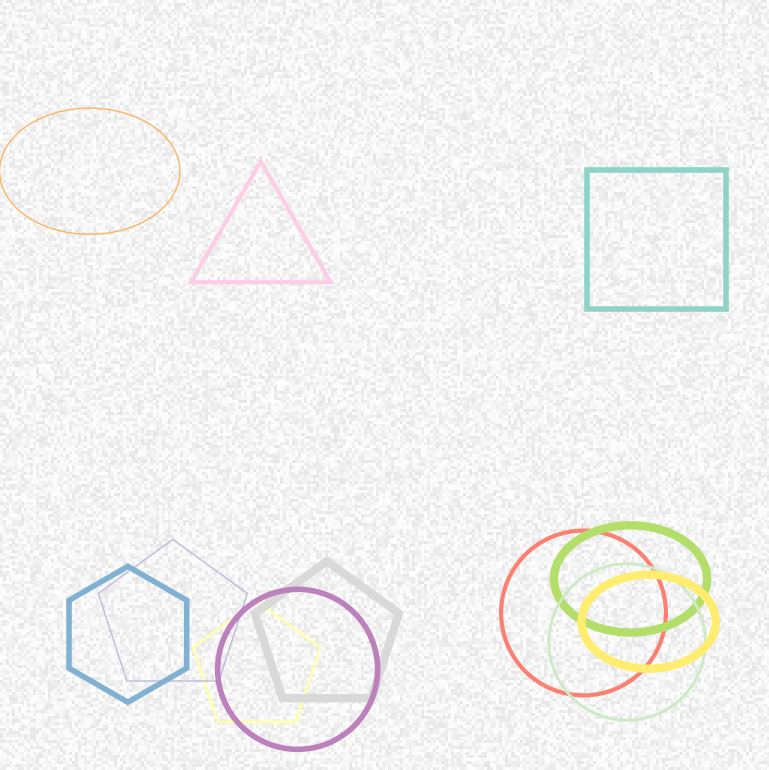[{"shape": "square", "thickness": 2, "radius": 0.45, "center": [0.853, 0.689]}, {"shape": "pentagon", "thickness": 1, "radius": 0.43, "center": [0.333, 0.132]}, {"shape": "pentagon", "thickness": 0.5, "radius": 0.51, "center": [0.224, 0.198]}, {"shape": "circle", "thickness": 1.5, "radius": 0.54, "center": [0.758, 0.204]}, {"shape": "hexagon", "thickness": 2, "radius": 0.44, "center": [0.166, 0.176]}, {"shape": "oval", "thickness": 0.5, "radius": 0.59, "center": [0.116, 0.778]}, {"shape": "oval", "thickness": 3, "radius": 0.5, "center": [0.819, 0.248]}, {"shape": "triangle", "thickness": 1.5, "radius": 0.52, "center": [0.339, 0.686]}, {"shape": "pentagon", "thickness": 3, "radius": 0.49, "center": [0.425, 0.173]}, {"shape": "circle", "thickness": 2, "radius": 0.52, "center": [0.387, 0.131]}, {"shape": "circle", "thickness": 1, "radius": 0.51, "center": [0.814, 0.166]}, {"shape": "oval", "thickness": 3, "radius": 0.44, "center": [0.842, 0.193]}]